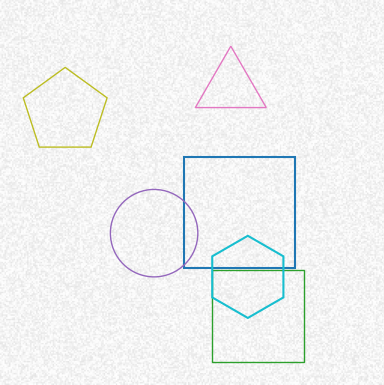[{"shape": "square", "thickness": 1.5, "radius": 0.72, "center": [0.621, 0.448]}, {"shape": "square", "thickness": 1, "radius": 0.6, "center": [0.671, 0.18]}, {"shape": "circle", "thickness": 1, "radius": 0.57, "center": [0.4, 0.394]}, {"shape": "triangle", "thickness": 1, "radius": 0.53, "center": [0.599, 0.774]}, {"shape": "pentagon", "thickness": 1, "radius": 0.57, "center": [0.169, 0.711]}, {"shape": "hexagon", "thickness": 1.5, "radius": 0.53, "center": [0.644, 0.281]}]